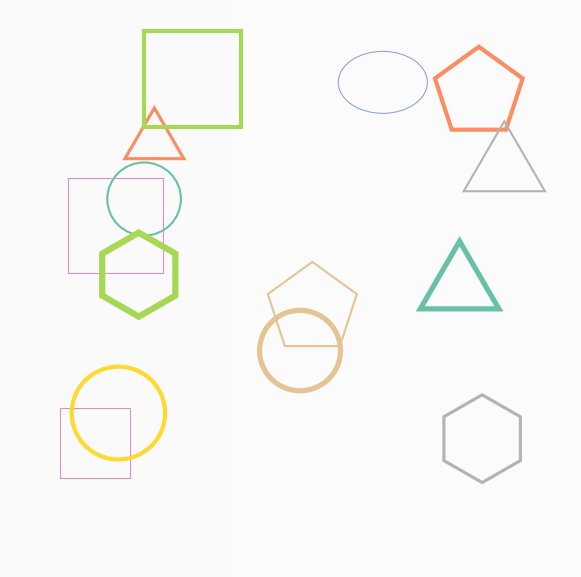[{"shape": "triangle", "thickness": 2.5, "radius": 0.39, "center": [0.791, 0.503]}, {"shape": "circle", "thickness": 1, "radius": 0.32, "center": [0.248, 0.655]}, {"shape": "pentagon", "thickness": 2, "radius": 0.4, "center": [0.824, 0.839]}, {"shape": "triangle", "thickness": 1.5, "radius": 0.29, "center": [0.266, 0.754]}, {"shape": "oval", "thickness": 0.5, "radius": 0.38, "center": [0.659, 0.857]}, {"shape": "square", "thickness": 0.5, "radius": 0.3, "center": [0.164, 0.232]}, {"shape": "square", "thickness": 0.5, "radius": 0.41, "center": [0.199, 0.609]}, {"shape": "square", "thickness": 2, "radius": 0.42, "center": [0.331, 0.862]}, {"shape": "hexagon", "thickness": 3, "radius": 0.36, "center": [0.239, 0.524]}, {"shape": "circle", "thickness": 2, "radius": 0.4, "center": [0.204, 0.284]}, {"shape": "circle", "thickness": 2.5, "radius": 0.35, "center": [0.516, 0.392]}, {"shape": "pentagon", "thickness": 1, "radius": 0.4, "center": [0.537, 0.465]}, {"shape": "hexagon", "thickness": 1.5, "radius": 0.38, "center": [0.83, 0.24]}, {"shape": "triangle", "thickness": 1, "radius": 0.4, "center": [0.868, 0.708]}]